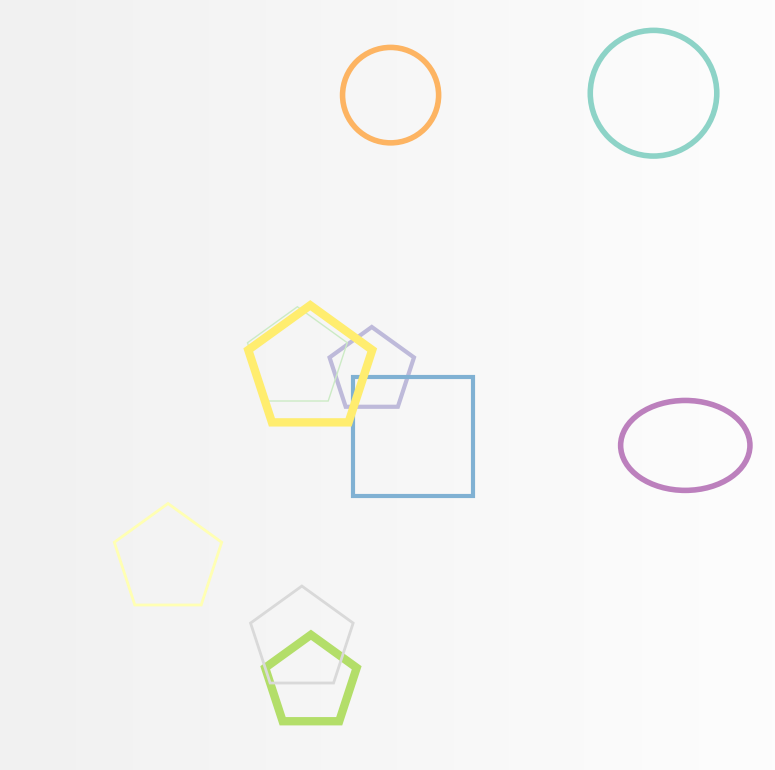[{"shape": "circle", "thickness": 2, "radius": 0.41, "center": [0.843, 0.879]}, {"shape": "pentagon", "thickness": 1, "radius": 0.36, "center": [0.217, 0.273]}, {"shape": "pentagon", "thickness": 1.5, "radius": 0.29, "center": [0.48, 0.518]}, {"shape": "square", "thickness": 1.5, "radius": 0.39, "center": [0.533, 0.433]}, {"shape": "circle", "thickness": 2, "radius": 0.31, "center": [0.504, 0.876]}, {"shape": "pentagon", "thickness": 3, "radius": 0.31, "center": [0.401, 0.114]}, {"shape": "pentagon", "thickness": 1, "radius": 0.35, "center": [0.389, 0.169]}, {"shape": "oval", "thickness": 2, "radius": 0.42, "center": [0.884, 0.422]}, {"shape": "pentagon", "thickness": 0.5, "radius": 0.34, "center": [0.384, 0.534]}, {"shape": "pentagon", "thickness": 3, "radius": 0.42, "center": [0.4, 0.519]}]